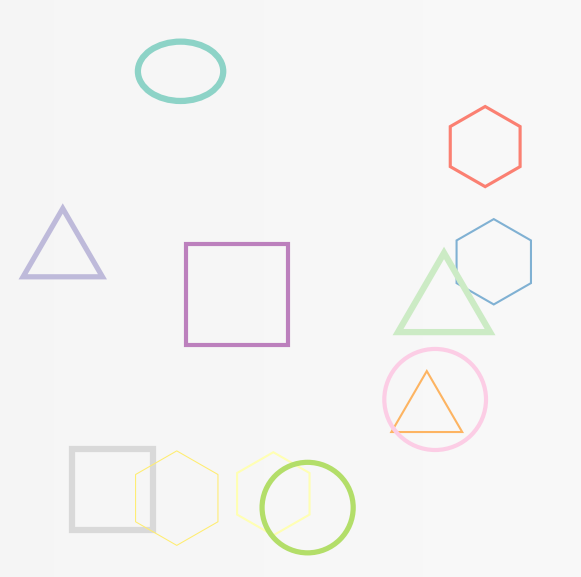[{"shape": "oval", "thickness": 3, "radius": 0.37, "center": [0.311, 0.876]}, {"shape": "hexagon", "thickness": 1, "radius": 0.36, "center": [0.47, 0.144]}, {"shape": "triangle", "thickness": 2.5, "radius": 0.39, "center": [0.108, 0.559]}, {"shape": "hexagon", "thickness": 1.5, "radius": 0.35, "center": [0.835, 0.745]}, {"shape": "hexagon", "thickness": 1, "radius": 0.37, "center": [0.849, 0.546]}, {"shape": "triangle", "thickness": 1, "radius": 0.35, "center": [0.734, 0.286]}, {"shape": "circle", "thickness": 2.5, "radius": 0.39, "center": [0.529, 0.12]}, {"shape": "circle", "thickness": 2, "radius": 0.44, "center": [0.749, 0.307]}, {"shape": "square", "thickness": 3, "radius": 0.35, "center": [0.193, 0.151]}, {"shape": "square", "thickness": 2, "radius": 0.44, "center": [0.407, 0.49]}, {"shape": "triangle", "thickness": 3, "radius": 0.46, "center": [0.764, 0.47]}, {"shape": "hexagon", "thickness": 0.5, "radius": 0.41, "center": [0.304, 0.137]}]